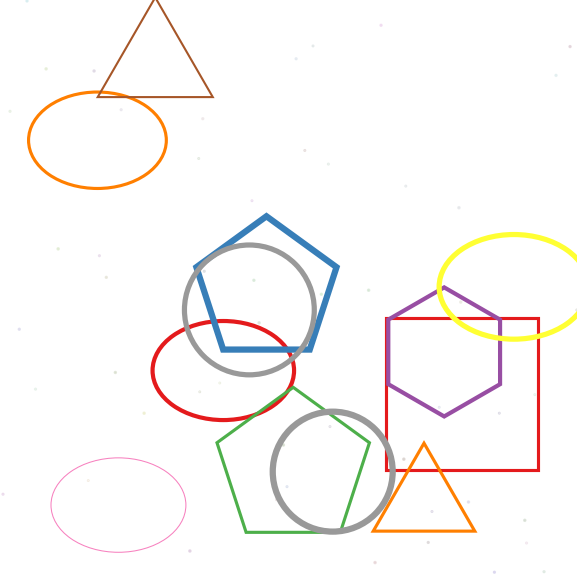[{"shape": "oval", "thickness": 2, "radius": 0.61, "center": [0.387, 0.358]}, {"shape": "square", "thickness": 1.5, "radius": 0.66, "center": [0.8, 0.317]}, {"shape": "pentagon", "thickness": 3, "radius": 0.64, "center": [0.461, 0.497]}, {"shape": "pentagon", "thickness": 1.5, "radius": 0.69, "center": [0.508, 0.19]}, {"shape": "hexagon", "thickness": 2, "radius": 0.56, "center": [0.769, 0.39]}, {"shape": "triangle", "thickness": 1.5, "radius": 0.51, "center": [0.734, 0.13]}, {"shape": "oval", "thickness": 1.5, "radius": 0.6, "center": [0.169, 0.756]}, {"shape": "oval", "thickness": 2.5, "radius": 0.65, "center": [0.89, 0.502]}, {"shape": "triangle", "thickness": 1, "radius": 0.58, "center": [0.269, 0.889]}, {"shape": "oval", "thickness": 0.5, "radius": 0.58, "center": [0.205, 0.125]}, {"shape": "circle", "thickness": 2.5, "radius": 0.56, "center": [0.432, 0.462]}, {"shape": "circle", "thickness": 3, "radius": 0.52, "center": [0.576, 0.182]}]